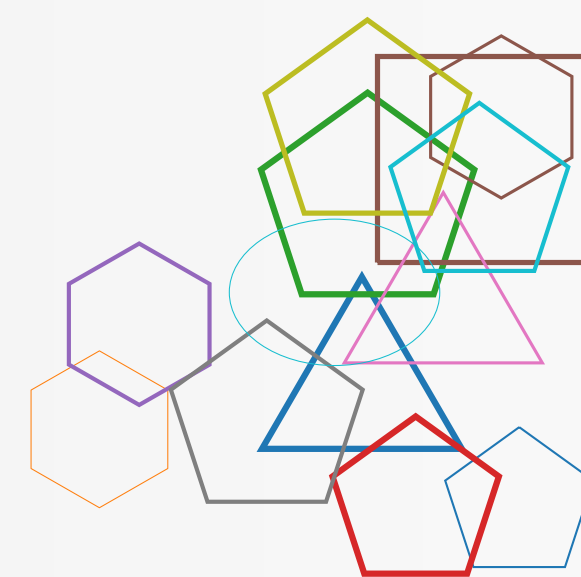[{"shape": "triangle", "thickness": 3, "radius": 0.99, "center": [0.623, 0.321]}, {"shape": "pentagon", "thickness": 1, "radius": 0.67, "center": [0.893, 0.126]}, {"shape": "hexagon", "thickness": 0.5, "radius": 0.68, "center": [0.171, 0.256]}, {"shape": "pentagon", "thickness": 3, "radius": 0.96, "center": [0.632, 0.646]}, {"shape": "pentagon", "thickness": 3, "radius": 0.75, "center": [0.715, 0.128]}, {"shape": "hexagon", "thickness": 2, "radius": 0.7, "center": [0.239, 0.438]}, {"shape": "square", "thickness": 2.5, "radius": 0.89, "center": [0.828, 0.724]}, {"shape": "hexagon", "thickness": 1.5, "radius": 0.7, "center": [0.862, 0.797]}, {"shape": "triangle", "thickness": 1.5, "radius": 0.98, "center": [0.763, 0.469]}, {"shape": "pentagon", "thickness": 2, "radius": 0.87, "center": [0.459, 0.271]}, {"shape": "pentagon", "thickness": 2.5, "radius": 0.92, "center": [0.632, 0.78]}, {"shape": "pentagon", "thickness": 2, "radius": 0.8, "center": [0.825, 0.66]}, {"shape": "oval", "thickness": 0.5, "radius": 0.91, "center": [0.576, 0.493]}]